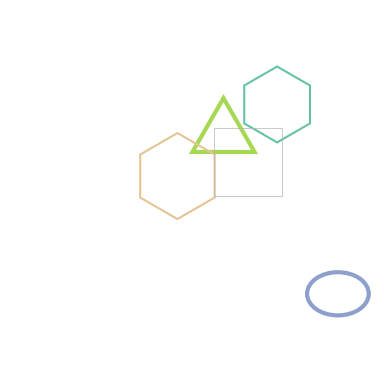[{"shape": "hexagon", "thickness": 1.5, "radius": 0.49, "center": [0.72, 0.729]}, {"shape": "oval", "thickness": 3, "radius": 0.4, "center": [0.878, 0.237]}, {"shape": "triangle", "thickness": 3, "radius": 0.47, "center": [0.581, 0.652]}, {"shape": "hexagon", "thickness": 1.5, "radius": 0.56, "center": [0.461, 0.543]}, {"shape": "square", "thickness": 0.5, "radius": 0.44, "center": [0.644, 0.58]}]